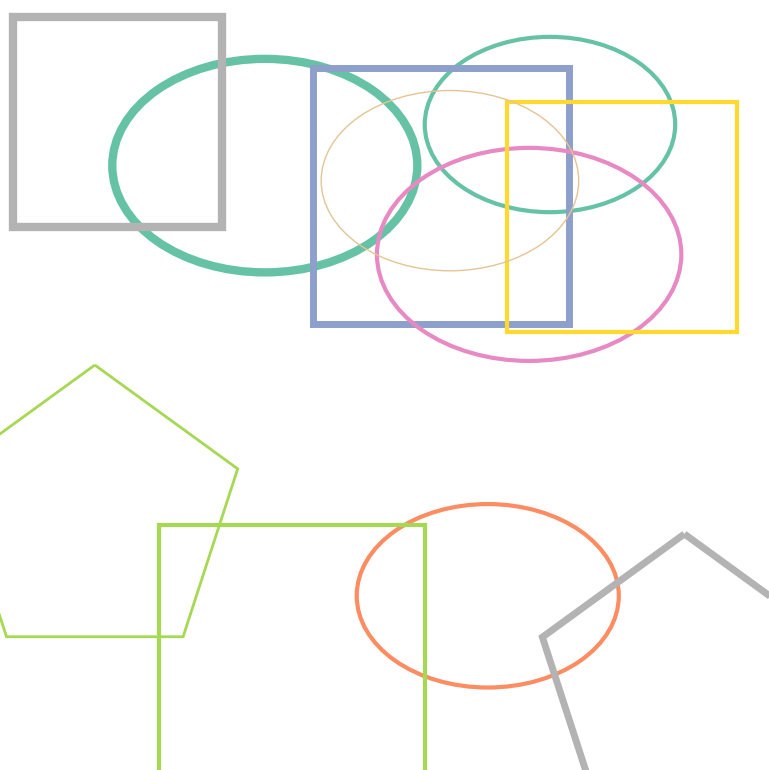[{"shape": "oval", "thickness": 1.5, "radius": 0.81, "center": [0.714, 0.838]}, {"shape": "oval", "thickness": 3, "radius": 0.99, "center": [0.344, 0.785]}, {"shape": "oval", "thickness": 1.5, "radius": 0.85, "center": [0.633, 0.226]}, {"shape": "square", "thickness": 2.5, "radius": 0.83, "center": [0.573, 0.746]}, {"shape": "oval", "thickness": 1.5, "radius": 0.99, "center": [0.687, 0.67]}, {"shape": "pentagon", "thickness": 1, "radius": 0.98, "center": [0.123, 0.331]}, {"shape": "square", "thickness": 1.5, "radius": 0.86, "center": [0.379, 0.145]}, {"shape": "square", "thickness": 1.5, "radius": 0.75, "center": [0.808, 0.718]}, {"shape": "oval", "thickness": 0.5, "radius": 0.84, "center": [0.584, 0.765]}, {"shape": "pentagon", "thickness": 2.5, "radius": 0.97, "center": [0.889, 0.113]}, {"shape": "square", "thickness": 3, "radius": 0.68, "center": [0.153, 0.841]}]